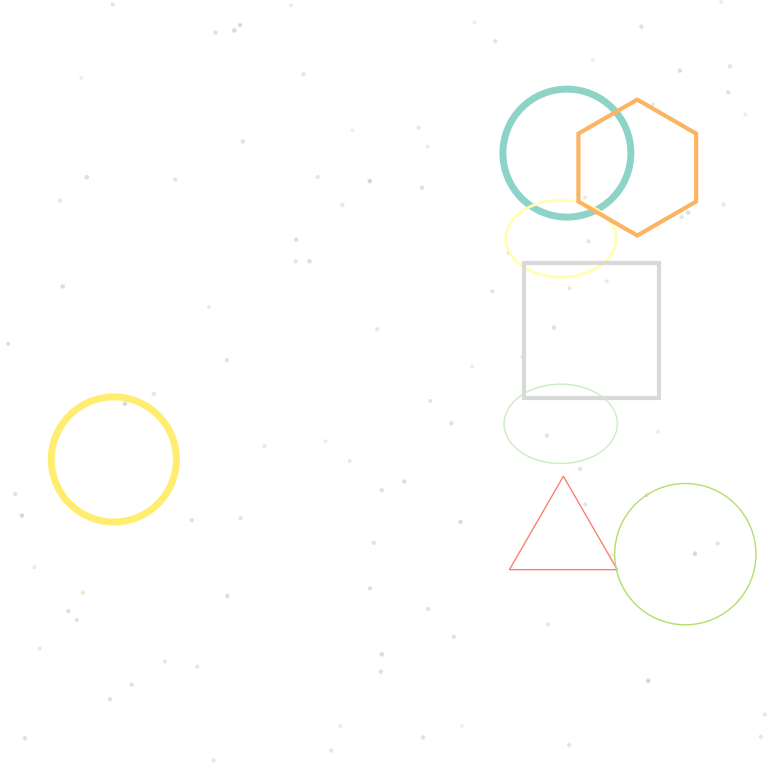[{"shape": "circle", "thickness": 2.5, "radius": 0.42, "center": [0.736, 0.801]}, {"shape": "oval", "thickness": 1, "radius": 0.36, "center": [0.728, 0.69]}, {"shape": "triangle", "thickness": 0.5, "radius": 0.4, "center": [0.732, 0.301]}, {"shape": "hexagon", "thickness": 1.5, "radius": 0.44, "center": [0.828, 0.782]}, {"shape": "circle", "thickness": 0.5, "radius": 0.46, "center": [0.89, 0.28]}, {"shape": "square", "thickness": 1.5, "radius": 0.44, "center": [0.768, 0.571]}, {"shape": "oval", "thickness": 0.5, "radius": 0.37, "center": [0.728, 0.45]}, {"shape": "circle", "thickness": 2.5, "radius": 0.41, "center": [0.148, 0.403]}]